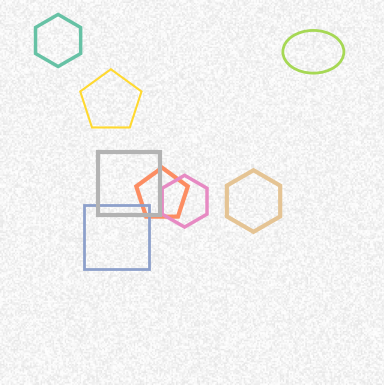[{"shape": "hexagon", "thickness": 2.5, "radius": 0.34, "center": [0.151, 0.895]}, {"shape": "pentagon", "thickness": 3, "radius": 0.35, "center": [0.421, 0.494]}, {"shape": "square", "thickness": 2, "radius": 0.42, "center": [0.302, 0.384]}, {"shape": "hexagon", "thickness": 2.5, "radius": 0.34, "center": [0.479, 0.477]}, {"shape": "oval", "thickness": 2, "radius": 0.4, "center": [0.814, 0.865]}, {"shape": "pentagon", "thickness": 1.5, "radius": 0.42, "center": [0.288, 0.737]}, {"shape": "hexagon", "thickness": 3, "radius": 0.4, "center": [0.659, 0.478]}, {"shape": "square", "thickness": 3, "radius": 0.41, "center": [0.335, 0.523]}]